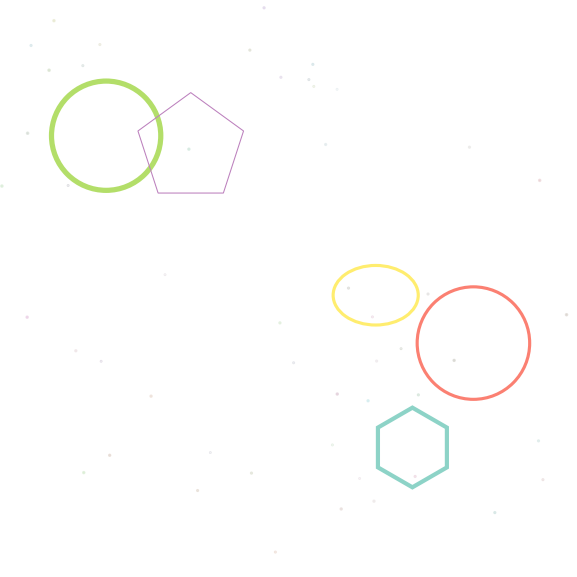[{"shape": "hexagon", "thickness": 2, "radius": 0.34, "center": [0.714, 0.224]}, {"shape": "circle", "thickness": 1.5, "radius": 0.49, "center": [0.82, 0.405]}, {"shape": "circle", "thickness": 2.5, "radius": 0.47, "center": [0.184, 0.764]}, {"shape": "pentagon", "thickness": 0.5, "radius": 0.48, "center": [0.33, 0.743]}, {"shape": "oval", "thickness": 1.5, "radius": 0.37, "center": [0.651, 0.488]}]